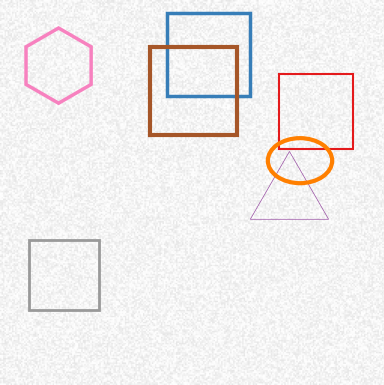[{"shape": "square", "thickness": 1.5, "radius": 0.48, "center": [0.821, 0.71]}, {"shape": "square", "thickness": 2.5, "radius": 0.54, "center": [0.541, 0.858]}, {"shape": "triangle", "thickness": 0.5, "radius": 0.59, "center": [0.752, 0.489]}, {"shape": "oval", "thickness": 3, "radius": 0.42, "center": [0.779, 0.583]}, {"shape": "square", "thickness": 3, "radius": 0.57, "center": [0.503, 0.764]}, {"shape": "hexagon", "thickness": 2.5, "radius": 0.49, "center": [0.152, 0.83]}, {"shape": "square", "thickness": 2, "radius": 0.45, "center": [0.167, 0.285]}]